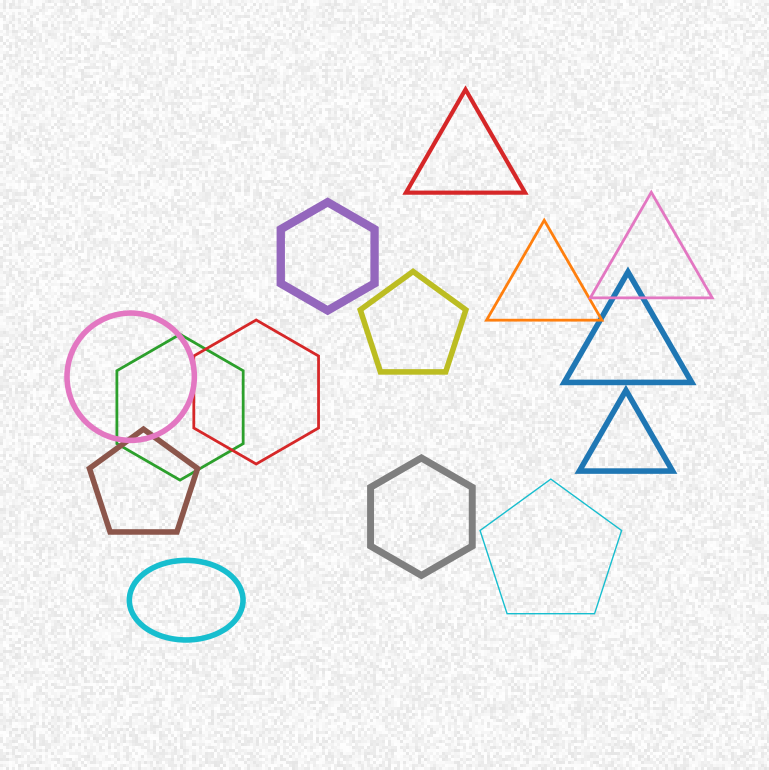[{"shape": "triangle", "thickness": 2, "radius": 0.48, "center": [0.816, 0.551]}, {"shape": "triangle", "thickness": 2, "radius": 0.35, "center": [0.813, 0.423]}, {"shape": "triangle", "thickness": 1, "radius": 0.43, "center": [0.707, 0.627]}, {"shape": "hexagon", "thickness": 1, "radius": 0.47, "center": [0.234, 0.471]}, {"shape": "hexagon", "thickness": 1, "radius": 0.47, "center": [0.333, 0.491]}, {"shape": "triangle", "thickness": 1.5, "radius": 0.45, "center": [0.605, 0.794]}, {"shape": "hexagon", "thickness": 3, "radius": 0.35, "center": [0.426, 0.667]}, {"shape": "pentagon", "thickness": 2, "radius": 0.37, "center": [0.186, 0.369]}, {"shape": "triangle", "thickness": 1, "radius": 0.46, "center": [0.846, 0.659]}, {"shape": "circle", "thickness": 2, "radius": 0.41, "center": [0.17, 0.511]}, {"shape": "hexagon", "thickness": 2.5, "radius": 0.38, "center": [0.547, 0.329]}, {"shape": "pentagon", "thickness": 2, "radius": 0.36, "center": [0.536, 0.575]}, {"shape": "oval", "thickness": 2, "radius": 0.37, "center": [0.242, 0.221]}, {"shape": "pentagon", "thickness": 0.5, "radius": 0.48, "center": [0.715, 0.281]}]